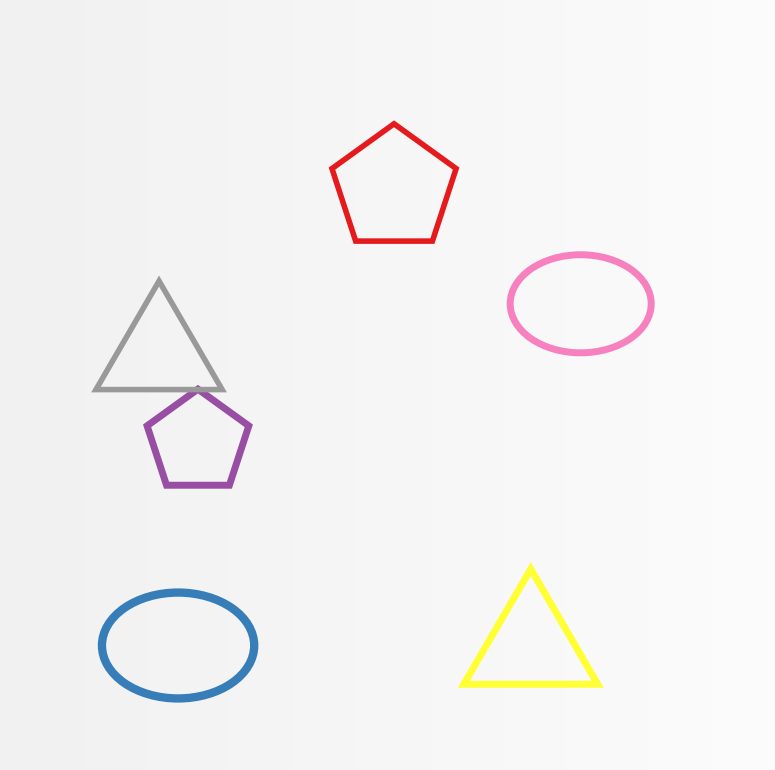[{"shape": "pentagon", "thickness": 2, "radius": 0.42, "center": [0.508, 0.755]}, {"shape": "oval", "thickness": 3, "radius": 0.49, "center": [0.23, 0.162]}, {"shape": "pentagon", "thickness": 2.5, "radius": 0.34, "center": [0.255, 0.426]}, {"shape": "triangle", "thickness": 2.5, "radius": 0.5, "center": [0.685, 0.161]}, {"shape": "oval", "thickness": 2.5, "radius": 0.45, "center": [0.749, 0.605]}, {"shape": "triangle", "thickness": 2, "radius": 0.47, "center": [0.205, 0.541]}]